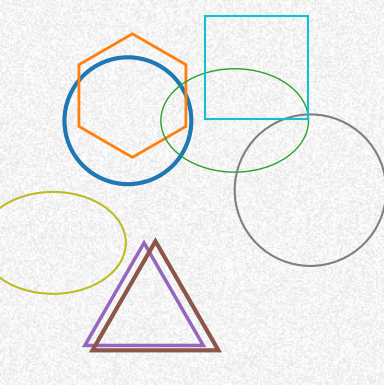[{"shape": "circle", "thickness": 3, "radius": 0.82, "center": [0.332, 0.686]}, {"shape": "hexagon", "thickness": 2, "radius": 0.8, "center": [0.344, 0.752]}, {"shape": "oval", "thickness": 1, "radius": 0.96, "center": [0.61, 0.687]}, {"shape": "triangle", "thickness": 2.5, "radius": 0.89, "center": [0.374, 0.192]}, {"shape": "triangle", "thickness": 3, "radius": 0.94, "center": [0.404, 0.184]}, {"shape": "circle", "thickness": 1.5, "radius": 0.98, "center": [0.806, 0.506]}, {"shape": "oval", "thickness": 1.5, "radius": 0.95, "center": [0.138, 0.369]}, {"shape": "square", "thickness": 1.5, "radius": 0.67, "center": [0.667, 0.826]}]